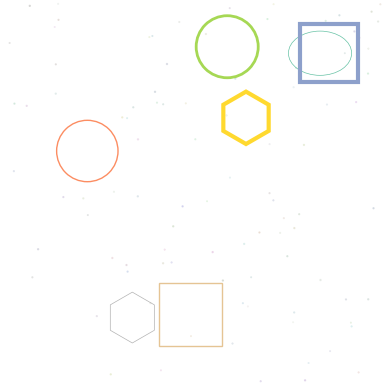[{"shape": "oval", "thickness": 0.5, "radius": 0.41, "center": [0.831, 0.862]}, {"shape": "circle", "thickness": 1, "radius": 0.4, "center": [0.227, 0.608]}, {"shape": "square", "thickness": 3, "radius": 0.38, "center": [0.854, 0.863]}, {"shape": "circle", "thickness": 2, "radius": 0.4, "center": [0.59, 0.879]}, {"shape": "hexagon", "thickness": 3, "radius": 0.34, "center": [0.639, 0.694]}, {"shape": "square", "thickness": 1, "radius": 0.41, "center": [0.494, 0.183]}, {"shape": "hexagon", "thickness": 0.5, "radius": 0.33, "center": [0.344, 0.175]}]